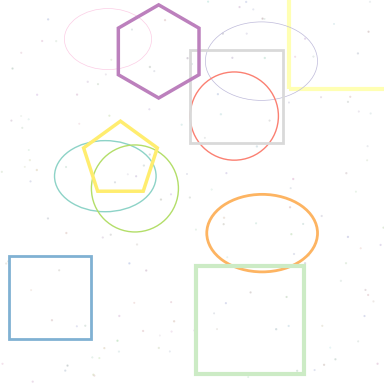[{"shape": "oval", "thickness": 1, "radius": 0.66, "center": [0.274, 0.542]}, {"shape": "square", "thickness": 3, "radius": 0.63, "center": [0.875, 0.893]}, {"shape": "oval", "thickness": 0.5, "radius": 0.73, "center": [0.679, 0.841]}, {"shape": "circle", "thickness": 1, "radius": 0.57, "center": [0.609, 0.699]}, {"shape": "square", "thickness": 2, "radius": 0.53, "center": [0.129, 0.227]}, {"shape": "oval", "thickness": 2, "radius": 0.72, "center": [0.681, 0.394]}, {"shape": "circle", "thickness": 1, "radius": 0.56, "center": [0.35, 0.51]}, {"shape": "oval", "thickness": 0.5, "radius": 0.57, "center": [0.28, 0.898]}, {"shape": "square", "thickness": 2, "radius": 0.6, "center": [0.614, 0.75]}, {"shape": "hexagon", "thickness": 2.5, "radius": 0.6, "center": [0.412, 0.866]}, {"shape": "square", "thickness": 3, "radius": 0.7, "center": [0.649, 0.169]}, {"shape": "pentagon", "thickness": 2.5, "radius": 0.5, "center": [0.313, 0.585]}]